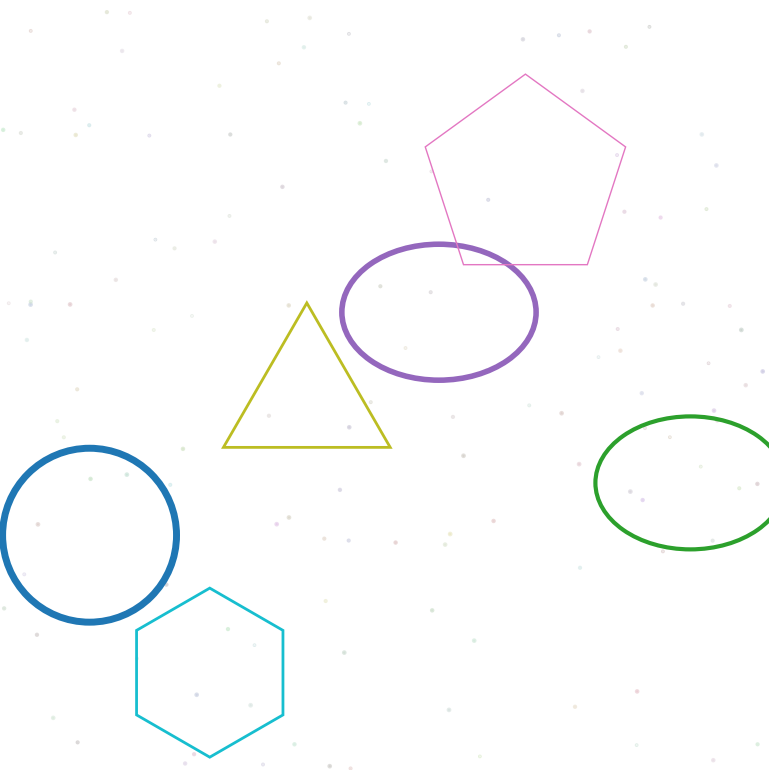[{"shape": "circle", "thickness": 2.5, "radius": 0.56, "center": [0.116, 0.305]}, {"shape": "oval", "thickness": 1.5, "radius": 0.62, "center": [0.897, 0.373]}, {"shape": "oval", "thickness": 2, "radius": 0.63, "center": [0.57, 0.595]}, {"shape": "pentagon", "thickness": 0.5, "radius": 0.68, "center": [0.682, 0.767]}, {"shape": "triangle", "thickness": 1, "radius": 0.63, "center": [0.398, 0.482]}, {"shape": "hexagon", "thickness": 1, "radius": 0.55, "center": [0.272, 0.126]}]